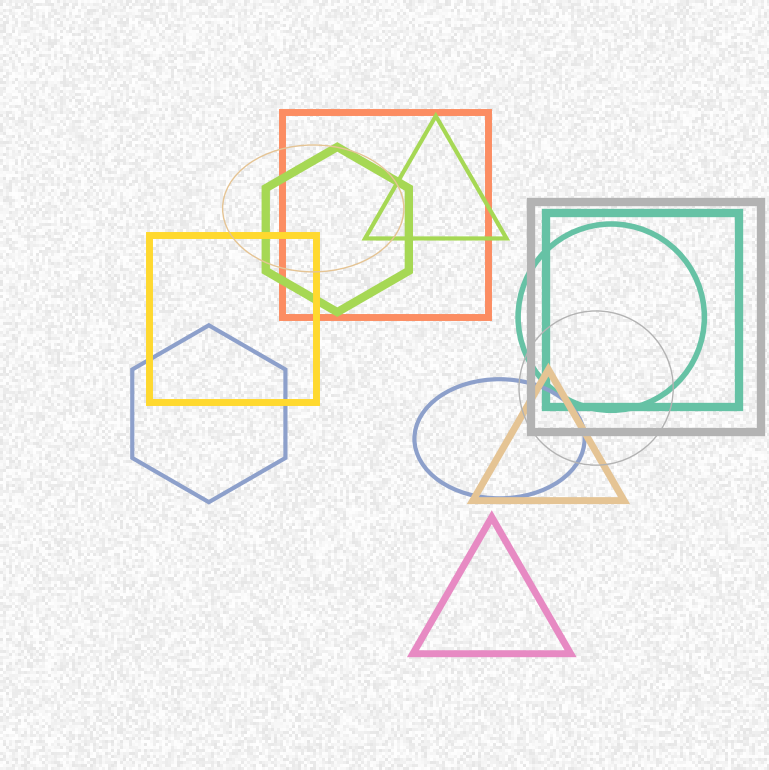[{"shape": "square", "thickness": 3, "radius": 0.63, "center": [0.834, 0.598]}, {"shape": "circle", "thickness": 2, "radius": 0.6, "center": [0.794, 0.588]}, {"shape": "square", "thickness": 2.5, "radius": 0.67, "center": [0.5, 0.722]}, {"shape": "hexagon", "thickness": 1.5, "radius": 0.57, "center": [0.271, 0.463]}, {"shape": "oval", "thickness": 1.5, "radius": 0.55, "center": [0.649, 0.43]}, {"shape": "triangle", "thickness": 2.5, "radius": 0.59, "center": [0.639, 0.21]}, {"shape": "hexagon", "thickness": 3, "radius": 0.54, "center": [0.438, 0.702]}, {"shape": "triangle", "thickness": 1.5, "radius": 0.53, "center": [0.566, 0.743]}, {"shape": "square", "thickness": 2.5, "radius": 0.54, "center": [0.302, 0.586]}, {"shape": "oval", "thickness": 0.5, "radius": 0.59, "center": [0.407, 0.729]}, {"shape": "triangle", "thickness": 2.5, "radius": 0.57, "center": [0.712, 0.407]}, {"shape": "square", "thickness": 3, "radius": 0.75, "center": [0.839, 0.589]}, {"shape": "circle", "thickness": 0.5, "radius": 0.5, "center": [0.774, 0.496]}]